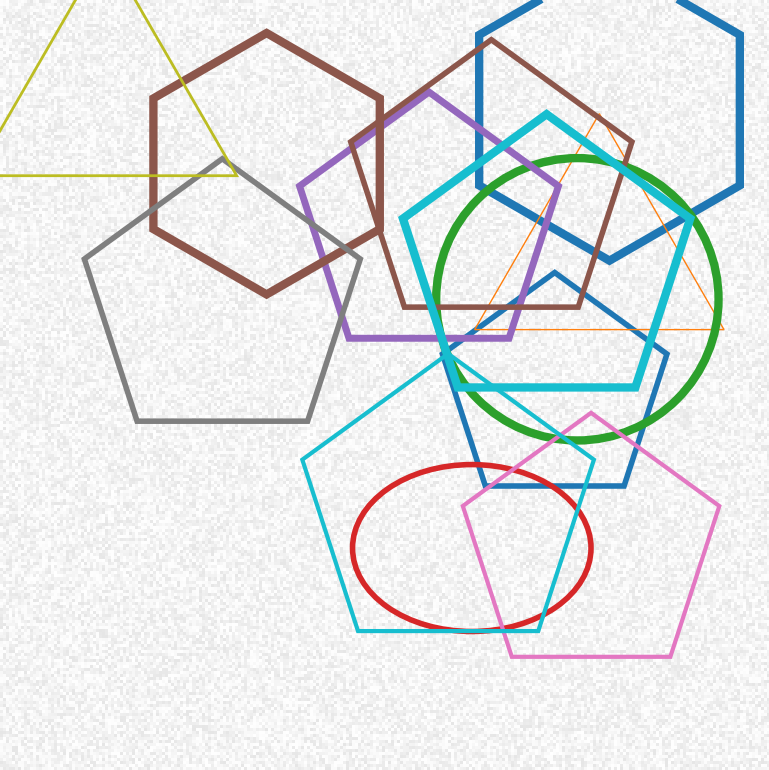[{"shape": "hexagon", "thickness": 3, "radius": 0.98, "center": [0.792, 0.857]}, {"shape": "pentagon", "thickness": 2, "radius": 0.77, "center": [0.72, 0.493]}, {"shape": "triangle", "thickness": 0.5, "radius": 0.93, "center": [0.778, 0.665]}, {"shape": "circle", "thickness": 3, "radius": 0.92, "center": [0.75, 0.611]}, {"shape": "oval", "thickness": 2, "radius": 0.77, "center": [0.613, 0.288]}, {"shape": "pentagon", "thickness": 2.5, "radius": 0.88, "center": [0.557, 0.704]}, {"shape": "hexagon", "thickness": 3, "radius": 0.85, "center": [0.346, 0.787]}, {"shape": "pentagon", "thickness": 2, "radius": 0.96, "center": [0.638, 0.756]}, {"shape": "pentagon", "thickness": 1.5, "radius": 0.88, "center": [0.768, 0.289]}, {"shape": "pentagon", "thickness": 2, "radius": 0.94, "center": [0.289, 0.605]}, {"shape": "triangle", "thickness": 1, "radius": 0.98, "center": [0.137, 0.87]}, {"shape": "pentagon", "thickness": 1.5, "radius": 1.0, "center": [0.582, 0.341]}, {"shape": "pentagon", "thickness": 3, "radius": 0.98, "center": [0.71, 0.656]}]